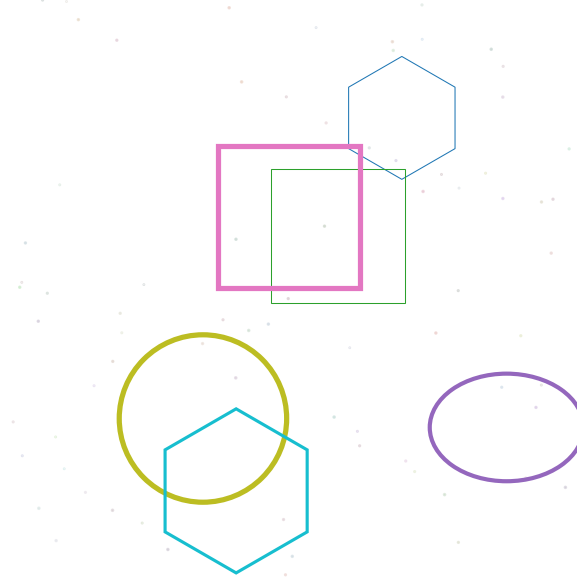[{"shape": "hexagon", "thickness": 0.5, "radius": 0.53, "center": [0.696, 0.795]}, {"shape": "square", "thickness": 0.5, "radius": 0.58, "center": [0.586, 0.591]}, {"shape": "oval", "thickness": 2, "radius": 0.67, "center": [0.877, 0.259]}, {"shape": "square", "thickness": 2.5, "radius": 0.61, "center": [0.501, 0.624]}, {"shape": "circle", "thickness": 2.5, "radius": 0.72, "center": [0.351, 0.274]}, {"shape": "hexagon", "thickness": 1.5, "radius": 0.71, "center": [0.409, 0.149]}]